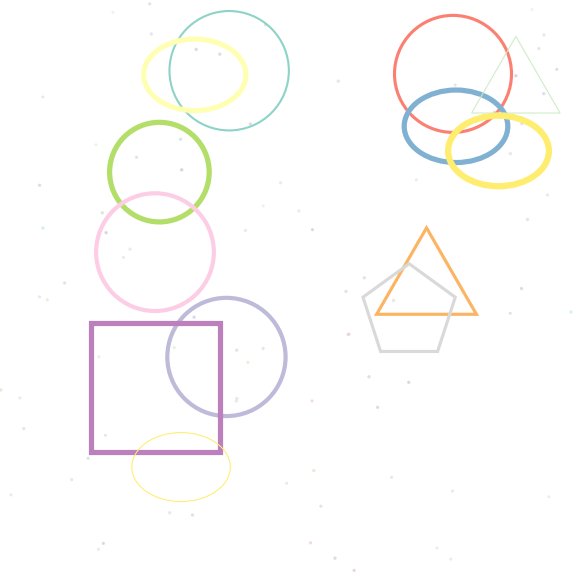[{"shape": "circle", "thickness": 1, "radius": 0.52, "center": [0.397, 0.877]}, {"shape": "oval", "thickness": 2.5, "radius": 0.44, "center": [0.337, 0.87]}, {"shape": "circle", "thickness": 2, "radius": 0.51, "center": [0.392, 0.381]}, {"shape": "circle", "thickness": 1.5, "radius": 0.51, "center": [0.784, 0.871]}, {"shape": "oval", "thickness": 2.5, "radius": 0.45, "center": [0.79, 0.78]}, {"shape": "triangle", "thickness": 1.5, "radius": 0.5, "center": [0.739, 0.505]}, {"shape": "circle", "thickness": 2.5, "radius": 0.43, "center": [0.276, 0.701]}, {"shape": "circle", "thickness": 2, "radius": 0.51, "center": [0.268, 0.563]}, {"shape": "pentagon", "thickness": 1.5, "radius": 0.42, "center": [0.708, 0.459]}, {"shape": "square", "thickness": 2.5, "radius": 0.56, "center": [0.269, 0.328]}, {"shape": "triangle", "thickness": 0.5, "radius": 0.44, "center": [0.893, 0.848]}, {"shape": "oval", "thickness": 3, "radius": 0.44, "center": [0.863, 0.738]}, {"shape": "oval", "thickness": 0.5, "radius": 0.43, "center": [0.314, 0.19]}]